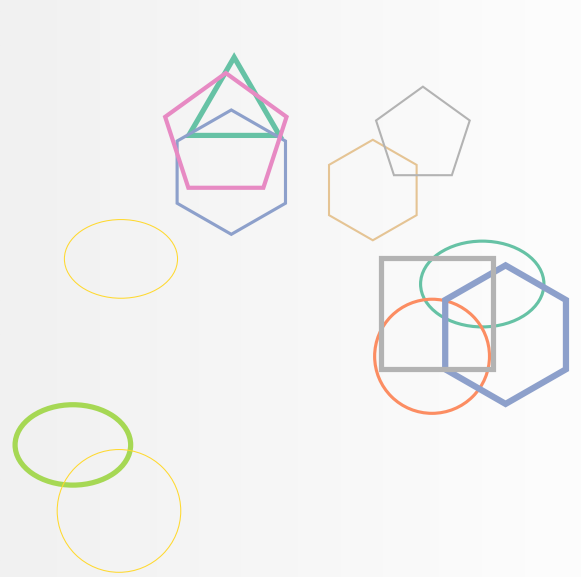[{"shape": "triangle", "thickness": 2.5, "radius": 0.45, "center": [0.403, 0.81]}, {"shape": "oval", "thickness": 1.5, "radius": 0.53, "center": [0.83, 0.507]}, {"shape": "circle", "thickness": 1.5, "radius": 0.49, "center": [0.743, 0.382]}, {"shape": "hexagon", "thickness": 1.5, "radius": 0.54, "center": [0.398, 0.701]}, {"shape": "hexagon", "thickness": 3, "radius": 0.6, "center": [0.87, 0.42]}, {"shape": "pentagon", "thickness": 2, "radius": 0.55, "center": [0.389, 0.763]}, {"shape": "oval", "thickness": 2.5, "radius": 0.5, "center": [0.125, 0.229]}, {"shape": "circle", "thickness": 0.5, "radius": 0.53, "center": [0.205, 0.114]}, {"shape": "oval", "thickness": 0.5, "radius": 0.49, "center": [0.208, 0.551]}, {"shape": "hexagon", "thickness": 1, "radius": 0.44, "center": [0.641, 0.67]}, {"shape": "square", "thickness": 2.5, "radius": 0.48, "center": [0.752, 0.456]}, {"shape": "pentagon", "thickness": 1, "radius": 0.42, "center": [0.728, 0.764]}]